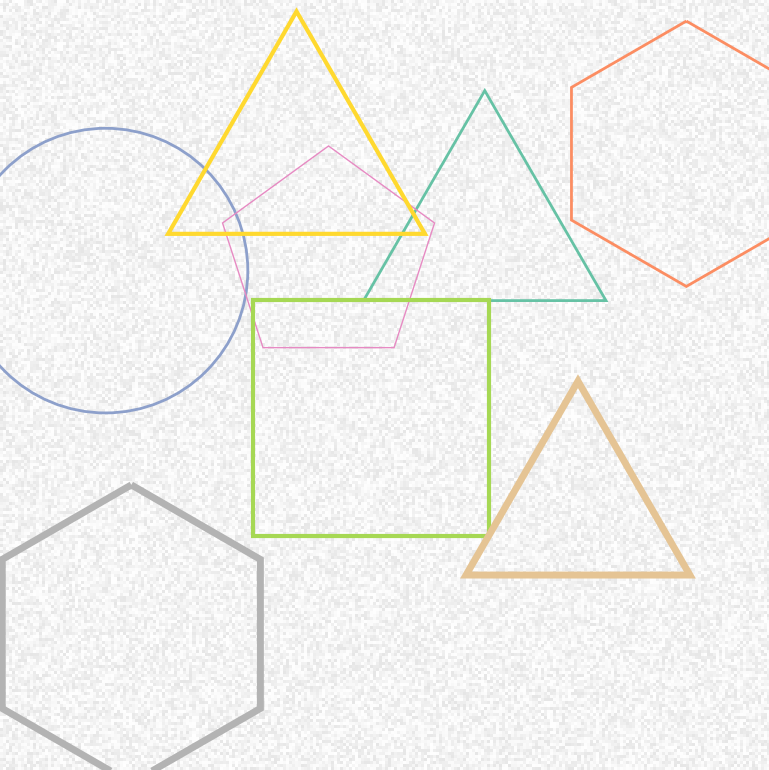[{"shape": "triangle", "thickness": 1, "radius": 0.91, "center": [0.63, 0.7]}, {"shape": "hexagon", "thickness": 1, "radius": 0.86, "center": [0.891, 0.8]}, {"shape": "circle", "thickness": 1, "radius": 0.92, "center": [0.137, 0.649]}, {"shape": "pentagon", "thickness": 0.5, "radius": 0.72, "center": [0.427, 0.666]}, {"shape": "square", "thickness": 1.5, "radius": 0.77, "center": [0.482, 0.457]}, {"shape": "triangle", "thickness": 1.5, "radius": 0.96, "center": [0.385, 0.793]}, {"shape": "triangle", "thickness": 2.5, "radius": 0.84, "center": [0.751, 0.337]}, {"shape": "hexagon", "thickness": 2.5, "radius": 0.97, "center": [0.171, 0.177]}]